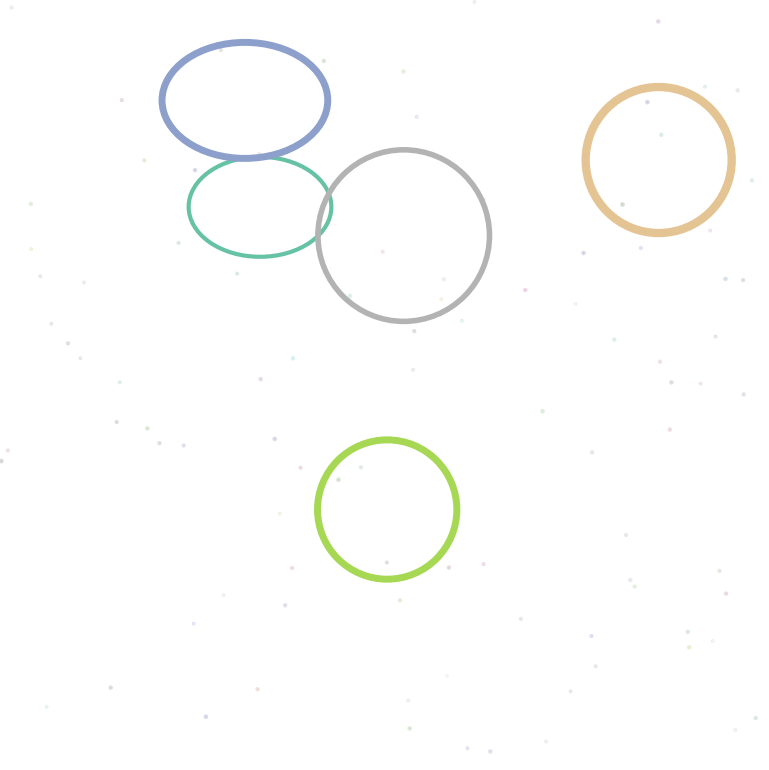[{"shape": "oval", "thickness": 1.5, "radius": 0.46, "center": [0.338, 0.731]}, {"shape": "oval", "thickness": 2.5, "radius": 0.54, "center": [0.318, 0.87]}, {"shape": "circle", "thickness": 2.5, "radius": 0.45, "center": [0.503, 0.338]}, {"shape": "circle", "thickness": 3, "radius": 0.47, "center": [0.855, 0.792]}, {"shape": "circle", "thickness": 2, "radius": 0.56, "center": [0.524, 0.694]}]